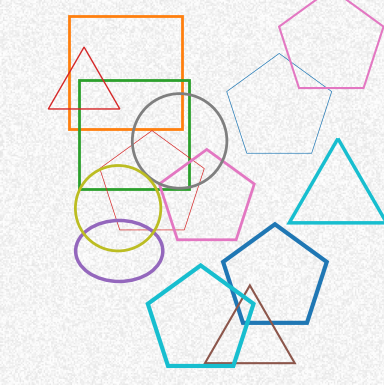[{"shape": "pentagon", "thickness": 0.5, "radius": 0.72, "center": [0.725, 0.718]}, {"shape": "pentagon", "thickness": 3, "radius": 0.71, "center": [0.714, 0.276]}, {"shape": "square", "thickness": 2, "radius": 0.73, "center": [0.326, 0.811]}, {"shape": "square", "thickness": 2, "radius": 0.71, "center": [0.347, 0.651]}, {"shape": "pentagon", "thickness": 0.5, "radius": 0.71, "center": [0.395, 0.518]}, {"shape": "triangle", "thickness": 1, "radius": 0.54, "center": [0.218, 0.771]}, {"shape": "oval", "thickness": 2.5, "radius": 0.57, "center": [0.31, 0.348]}, {"shape": "triangle", "thickness": 1.5, "radius": 0.67, "center": [0.649, 0.124]}, {"shape": "pentagon", "thickness": 1.5, "radius": 0.71, "center": [0.861, 0.887]}, {"shape": "pentagon", "thickness": 2, "radius": 0.65, "center": [0.537, 0.482]}, {"shape": "circle", "thickness": 2, "radius": 0.61, "center": [0.466, 0.634]}, {"shape": "circle", "thickness": 2, "radius": 0.55, "center": [0.307, 0.459]}, {"shape": "pentagon", "thickness": 3, "radius": 0.72, "center": [0.521, 0.166]}, {"shape": "triangle", "thickness": 2.5, "radius": 0.73, "center": [0.878, 0.494]}]